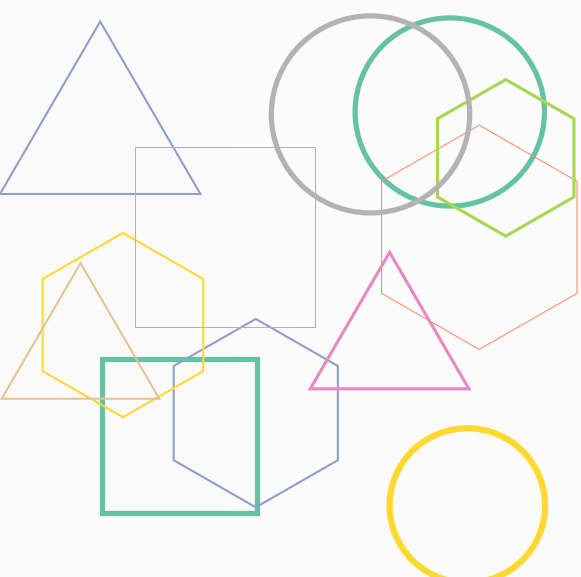[{"shape": "square", "thickness": 2.5, "radius": 0.67, "center": [0.309, 0.244]}, {"shape": "circle", "thickness": 2.5, "radius": 0.81, "center": [0.774, 0.805]}, {"shape": "hexagon", "thickness": 0.5, "radius": 0.97, "center": [0.825, 0.588]}, {"shape": "triangle", "thickness": 1, "radius": 1.0, "center": [0.172, 0.763]}, {"shape": "hexagon", "thickness": 1, "radius": 0.82, "center": [0.44, 0.284]}, {"shape": "triangle", "thickness": 1.5, "radius": 0.79, "center": [0.67, 0.405]}, {"shape": "hexagon", "thickness": 1.5, "radius": 0.68, "center": [0.87, 0.726]}, {"shape": "hexagon", "thickness": 1, "radius": 0.8, "center": [0.212, 0.436]}, {"shape": "circle", "thickness": 3, "radius": 0.67, "center": [0.804, 0.124]}, {"shape": "triangle", "thickness": 1, "radius": 0.78, "center": [0.139, 0.387]}, {"shape": "circle", "thickness": 2.5, "radius": 0.85, "center": [0.637, 0.801]}, {"shape": "square", "thickness": 0.5, "radius": 0.78, "center": [0.387, 0.589]}]